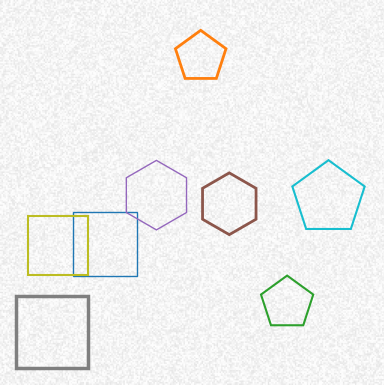[{"shape": "square", "thickness": 1, "radius": 0.42, "center": [0.272, 0.367]}, {"shape": "pentagon", "thickness": 2, "radius": 0.35, "center": [0.521, 0.852]}, {"shape": "pentagon", "thickness": 1.5, "radius": 0.36, "center": [0.746, 0.213]}, {"shape": "hexagon", "thickness": 1, "radius": 0.45, "center": [0.406, 0.493]}, {"shape": "hexagon", "thickness": 2, "radius": 0.4, "center": [0.596, 0.471]}, {"shape": "square", "thickness": 2.5, "radius": 0.47, "center": [0.136, 0.139]}, {"shape": "square", "thickness": 1.5, "radius": 0.39, "center": [0.15, 0.362]}, {"shape": "pentagon", "thickness": 1.5, "radius": 0.49, "center": [0.853, 0.485]}]